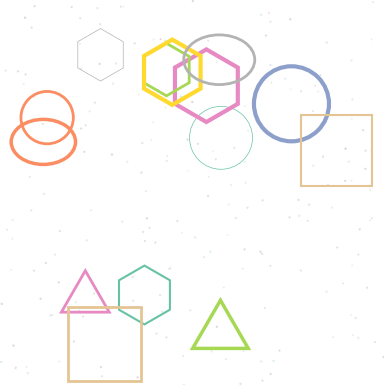[{"shape": "hexagon", "thickness": 1.5, "radius": 0.38, "center": [0.375, 0.234]}, {"shape": "circle", "thickness": 0.5, "radius": 0.41, "center": [0.574, 0.642]}, {"shape": "circle", "thickness": 2, "radius": 0.34, "center": [0.122, 0.694]}, {"shape": "oval", "thickness": 2.5, "radius": 0.42, "center": [0.113, 0.631]}, {"shape": "circle", "thickness": 3, "radius": 0.49, "center": [0.757, 0.73]}, {"shape": "hexagon", "thickness": 3, "radius": 0.47, "center": [0.536, 0.777]}, {"shape": "triangle", "thickness": 2, "radius": 0.36, "center": [0.222, 0.225]}, {"shape": "hexagon", "thickness": 2, "radius": 0.34, "center": [0.432, 0.819]}, {"shape": "triangle", "thickness": 2.5, "radius": 0.42, "center": [0.573, 0.137]}, {"shape": "hexagon", "thickness": 3, "radius": 0.42, "center": [0.448, 0.812]}, {"shape": "square", "thickness": 1.5, "radius": 0.46, "center": [0.874, 0.608]}, {"shape": "square", "thickness": 2, "radius": 0.48, "center": [0.272, 0.106]}, {"shape": "hexagon", "thickness": 0.5, "radius": 0.34, "center": [0.261, 0.858]}, {"shape": "oval", "thickness": 2, "radius": 0.46, "center": [0.569, 0.845]}]